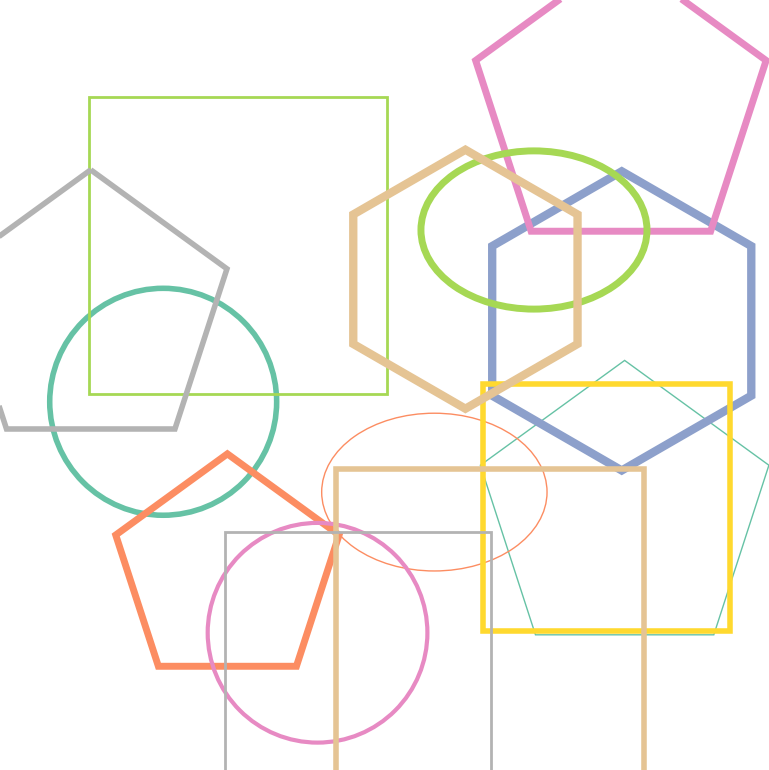[{"shape": "circle", "thickness": 2, "radius": 0.74, "center": [0.212, 0.478]}, {"shape": "pentagon", "thickness": 0.5, "radius": 0.98, "center": [0.811, 0.335]}, {"shape": "pentagon", "thickness": 2.5, "radius": 0.76, "center": [0.295, 0.258]}, {"shape": "oval", "thickness": 0.5, "radius": 0.73, "center": [0.564, 0.361]}, {"shape": "hexagon", "thickness": 3, "radius": 0.97, "center": [0.807, 0.583]}, {"shape": "circle", "thickness": 1.5, "radius": 0.71, "center": [0.412, 0.178]}, {"shape": "pentagon", "thickness": 2.5, "radius": 0.99, "center": [0.806, 0.86]}, {"shape": "oval", "thickness": 2.5, "radius": 0.73, "center": [0.693, 0.701]}, {"shape": "square", "thickness": 1, "radius": 0.97, "center": [0.309, 0.681]}, {"shape": "square", "thickness": 2, "radius": 0.8, "center": [0.787, 0.341]}, {"shape": "hexagon", "thickness": 3, "radius": 0.84, "center": [0.604, 0.637]}, {"shape": "square", "thickness": 2, "radius": 1.0, "center": [0.636, 0.191]}, {"shape": "pentagon", "thickness": 2, "radius": 0.93, "center": [0.118, 0.593]}, {"shape": "square", "thickness": 1, "radius": 0.86, "center": [0.465, 0.136]}]